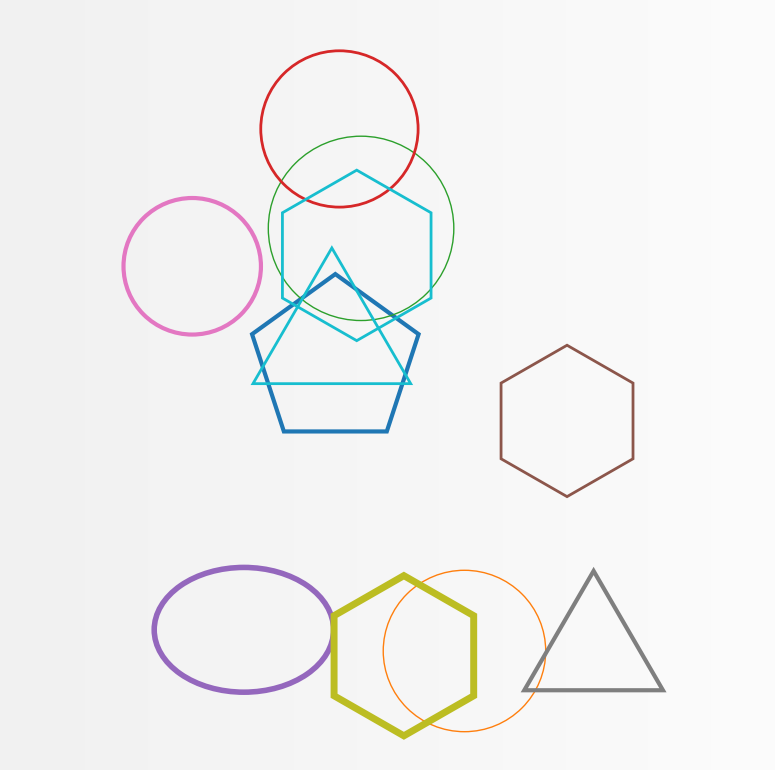[{"shape": "pentagon", "thickness": 1.5, "radius": 0.56, "center": [0.433, 0.531]}, {"shape": "circle", "thickness": 0.5, "radius": 0.52, "center": [0.599, 0.155]}, {"shape": "circle", "thickness": 0.5, "radius": 0.6, "center": [0.466, 0.703]}, {"shape": "circle", "thickness": 1, "radius": 0.51, "center": [0.438, 0.833]}, {"shape": "oval", "thickness": 2, "radius": 0.58, "center": [0.315, 0.182]}, {"shape": "hexagon", "thickness": 1, "radius": 0.49, "center": [0.732, 0.453]}, {"shape": "circle", "thickness": 1.5, "radius": 0.44, "center": [0.248, 0.654]}, {"shape": "triangle", "thickness": 1.5, "radius": 0.52, "center": [0.766, 0.155]}, {"shape": "hexagon", "thickness": 2.5, "radius": 0.52, "center": [0.521, 0.148]}, {"shape": "hexagon", "thickness": 1, "radius": 0.55, "center": [0.46, 0.668]}, {"shape": "triangle", "thickness": 1, "radius": 0.59, "center": [0.428, 0.56]}]